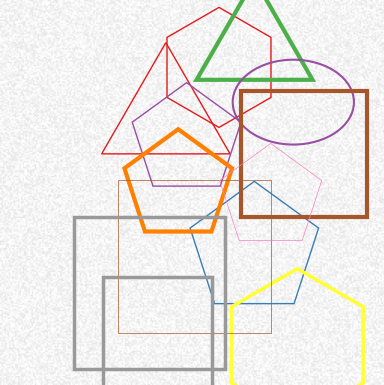[{"shape": "triangle", "thickness": 1, "radius": 0.96, "center": [0.431, 0.697]}, {"shape": "hexagon", "thickness": 1, "radius": 0.78, "center": [0.569, 0.825]}, {"shape": "pentagon", "thickness": 1, "radius": 0.88, "center": [0.661, 0.353]}, {"shape": "triangle", "thickness": 3, "radius": 0.87, "center": [0.661, 0.88]}, {"shape": "oval", "thickness": 1.5, "radius": 0.79, "center": [0.762, 0.735]}, {"shape": "pentagon", "thickness": 1, "radius": 0.74, "center": [0.485, 0.637]}, {"shape": "pentagon", "thickness": 3, "radius": 0.73, "center": [0.463, 0.517]}, {"shape": "hexagon", "thickness": 2.5, "radius": 0.99, "center": [0.772, 0.104]}, {"shape": "square", "thickness": 0.5, "radius": 0.99, "center": [0.505, 0.335]}, {"shape": "square", "thickness": 3, "radius": 0.81, "center": [0.789, 0.6]}, {"shape": "pentagon", "thickness": 0.5, "radius": 0.7, "center": [0.703, 0.488]}, {"shape": "square", "thickness": 2.5, "radius": 0.99, "center": [0.388, 0.24]}, {"shape": "square", "thickness": 2.5, "radius": 0.71, "center": [0.409, 0.139]}]